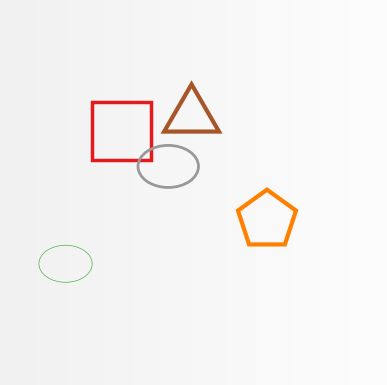[{"shape": "square", "thickness": 2.5, "radius": 0.38, "center": [0.313, 0.66]}, {"shape": "oval", "thickness": 0.5, "radius": 0.34, "center": [0.169, 0.315]}, {"shape": "pentagon", "thickness": 3, "radius": 0.39, "center": [0.689, 0.429]}, {"shape": "triangle", "thickness": 3, "radius": 0.41, "center": [0.494, 0.699]}, {"shape": "oval", "thickness": 2, "radius": 0.39, "center": [0.434, 0.568]}]